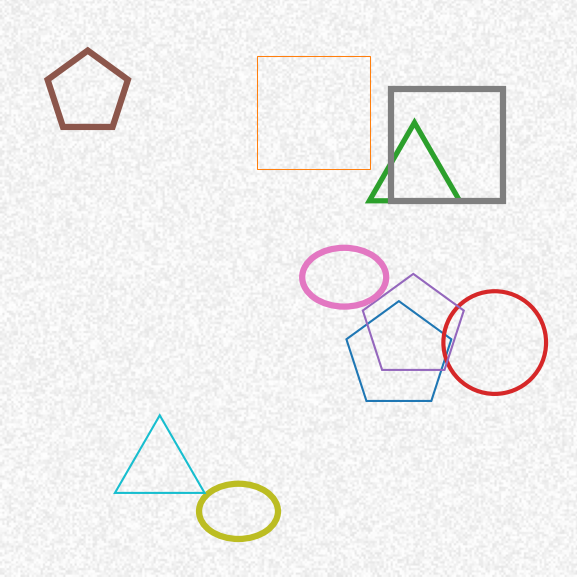[{"shape": "pentagon", "thickness": 1, "radius": 0.48, "center": [0.691, 0.382]}, {"shape": "square", "thickness": 0.5, "radius": 0.49, "center": [0.543, 0.805]}, {"shape": "triangle", "thickness": 2.5, "radius": 0.45, "center": [0.718, 0.697]}, {"shape": "circle", "thickness": 2, "radius": 0.44, "center": [0.857, 0.406]}, {"shape": "pentagon", "thickness": 1, "radius": 0.46, "center": [0.716, 0.433]}, {"shape": "pentagon", "thickness": 3, "radius": 0.37, "center": [0.152, 0.838]}, {"shape": "oval", "thickness": 3, "radius": 0.36, "center": [0.596, 0.519]}, {"shape": "square", "thickness": 3, "radius": 0.48, "center": [0.774, 0.747]}, {"shape": "oval", "thickness": 3, "radius": 0.34, "center": [0.413, 0.114]}, {"shape": "triangle", "thickness": 1, "radius": 0.45, "center": [0.277, 0.19]}]